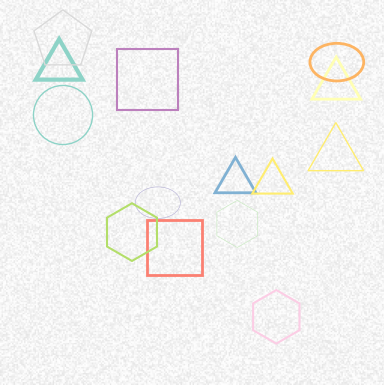[{"shape": "triangle", "thickness": 3, "radius": 0.35, "center": [0.154, 0.828]}, {"shape": "circle", "thickness": 1, "radius": 0.38, "center": [0.164, 0.701]}, {"shape": "triangle", "thickness": 2, "radius": 0.37, "center": [0.873, 0.779]}, {"shape": "oval", "thickness": 0.5, "radius": 0.29, "center": [0.41, 0.474]}, {"shape": "square", "thickness": 2, "radius": 0.36, "center": [0.454, 0.357]}, {"shape": "triangle", "thickness": 2, "radius": 0.31, "center": [0.612, 0.53]}, {"shape": "oval", "thickness": 2, "radius": 0.35, "center": [0.875, 0.839]}, {"shape": "hexagon", "thickness": 1.5, "radius": 0.37, "center": [0.343, 0.397]}, {"shape": "hexagon", "thickness": 1.5, "radius": 0.35, "center": [0.718, 0.177]}, {"shape": "pentagon", "thickness": 1, "radius": 0.39, "center": [0.163, 0.895]}, {"shape": "square", "thickness": 1.5, "radius": 0.4, "center": [0.383, 0.794]}, {"shape": "hexagon", "thickness": 0.5, "radius": 0.31, "center": [0.616, 0.418]}, {"shape": "triangle", "thickness": 1, "radius": 0.42, "center": [0.872, 0.598]}, {"shape": "triangle", "thickness": 1.5, "radius": 0.3, "center": [0.708, 0.528]}]